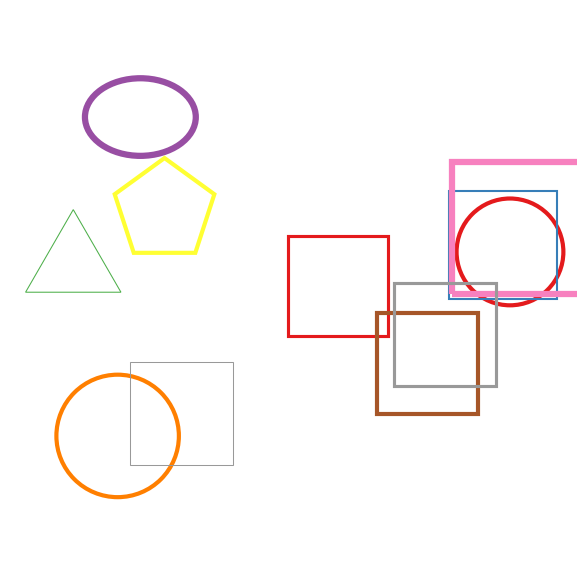[{"shape": "circle", "thickness": 2, "radius": 0.46, "center": [0.883, 0.563]}, {"shape": "square", "thickness": 1.5, "radius": 0.43, "center": [0.585, 0.503]}, {"shape": "square", "thickness": 1, "radius": 0.47, "center": [0.871, 0.575]}, {"shape": "triangle", "thickness": 0.5, "radius": 0.48, "center": [0.127, 0.541]}, {"shape": "oval", "thickness": 3, "radius": 0.48, "center": [0.243, 0.796]}, {"shape": "circle", "thickness": 2, "radius": 0.53, "center": [0.204, 0.244]}, {"shape": "pentagon", "thickness": 2, "radius": 0.45, "center": [0.285, 0.635]}, {"shape": "square", "thickness": 2, "radius": 0.44, "center": [0.74, 0.37]}, {"shape": "square", "thickness": 3, "radius": 0.57, "center": [0.898, 0.604]}, {"shape": "square", "thickness": 0.5, "radius": 0.45, "center": [0.314, 0.283]}, {"shape": "square", "thickness": 1.5, "radius": 0.44, "center": [0.77, 0.42]}]